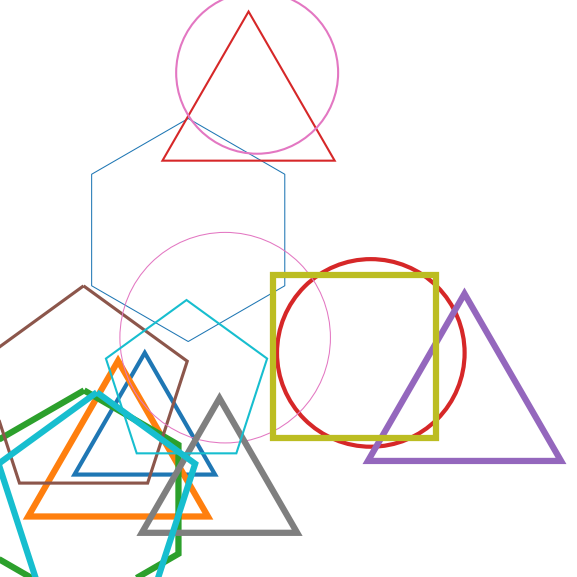[{"shape": "hexagon", "thickness": 0.5, "radius": 0.97, "center": [0.326, 0.601]}, {"shape": "triangle", "thickness": 2, "radius": 0.7, "center": [0.251, 0.248]}, {"shape": "triangle", "thickness": 3, "radius": 0.9, "center": [0.204, 0.195]}, {"shape": "hexagon", "thickness": 3, "radius": 0.94, "center": [0.146, 0.134]}, {"shape": "triangle", "thickness": 1, "radius": 0.86, "center": [0.43, 0.807]}, {"shape": "circle", "thickness": 2, "radius": 0.81, "center": [0.642, 0.388]}, {"shape": "triangle", "thickness": 3, "radius": 0.97, "center": [0.804, 0.297]}, {"shape": "pentagon", "thickness": 1.5, "radius": 0.94, "center": [0.145, 0.315]}, {"shape": "circle", "thickness": 0.5, "radius": 0.91, "center": [0.39, 0.414]}, {"shape": "circle", "thickness": 1, "radius": 0.7, "center": [0.445, 0.873]}, {"shape": "triangle", "thickness": 3, "radius": 0.78, "center": [0.38, 0.154]}, {"shape": "square", "thickness": 3, "radius": 0.71, "center": [0.614, 0.381]}, {"shape": "pentagon", "thickness": 3, "radius": 0.9, "center": [0.168, 0.141]}, {"shape": "pentagon", "thickness": 1, "radius": 0.73, "center": [0.323, 0.333]}]